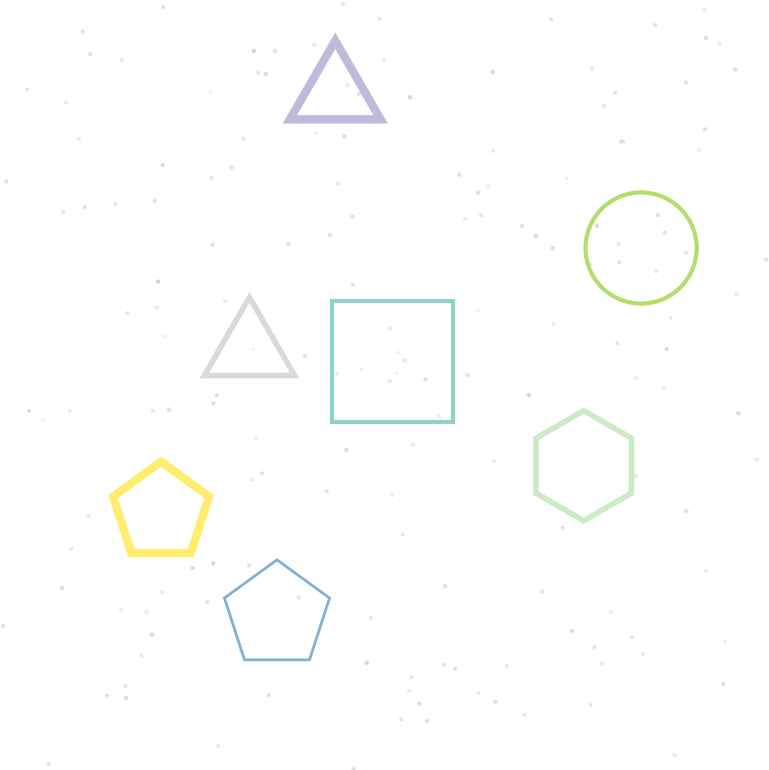[{"shape": "square", "thickness": 1.5, "radius": 0.39, "center": [0.51, 0.53]}, {"shape": "triangle", "thickness": 3, "radius": 0.34, "center": [0.435, 0.879]}, {"shape": "pentagon", "thickness": 1, "radius": 0.36, "center": [0.36, 0.201]}, {"shape": "circle", "thickness": 1.5, "radius": 0.36, "center": [0.833, 0.678]}, {"shape": "triangle", "thickness": 2, "radius": 0.34, "center": [0.324, 0.546]}, {"shape": "hexagon", "thickness": 2, "radius": 0.36, "center": [0.758, 0.395]}, {"shape": "pentagon", "thickness": 3, "radius": 0.33, "center": [0.209, 0.335]}]